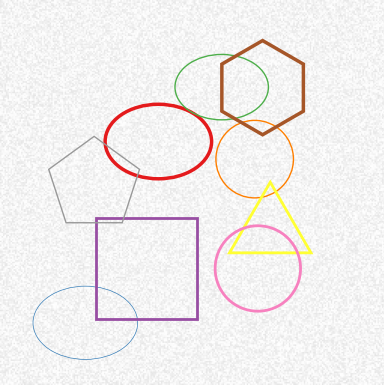[{"shape": "oval", "thickness": 2.5, "radius": 0.69, "center": [0.411, 0.632]}, {"shape": "oval", "thickness": 0.5, "radius": 0.68, "center": [0.222, 0.162]}, {"shape": "oval", "thickness": 1, "radius": 0.61, "center": [0.576, 0.774]}, {"shape": "square", "thickness": 2, "radius": 0.65, "center": [0.381, 0.303]}, {"shape": "circle", "thickness": 1, "radius": 0.5, "center": [0.662, 0.587]}, {"shape": "triangle", "thickness": 2, "radius": 0.61, "center": [0.702, 0.404]}, {"shape": "hexagon", "thickness": 2.5, "radius": 0.61, "center": [0.682, 0.772]}, {"shape": "circle", "thickness": 2, "radius": 0.55, "center": [0.67, 0.303]}, {"shape": "pentagon", "thickness": 1, "radius": 0.62, "center": [0.244, 0.522]}]